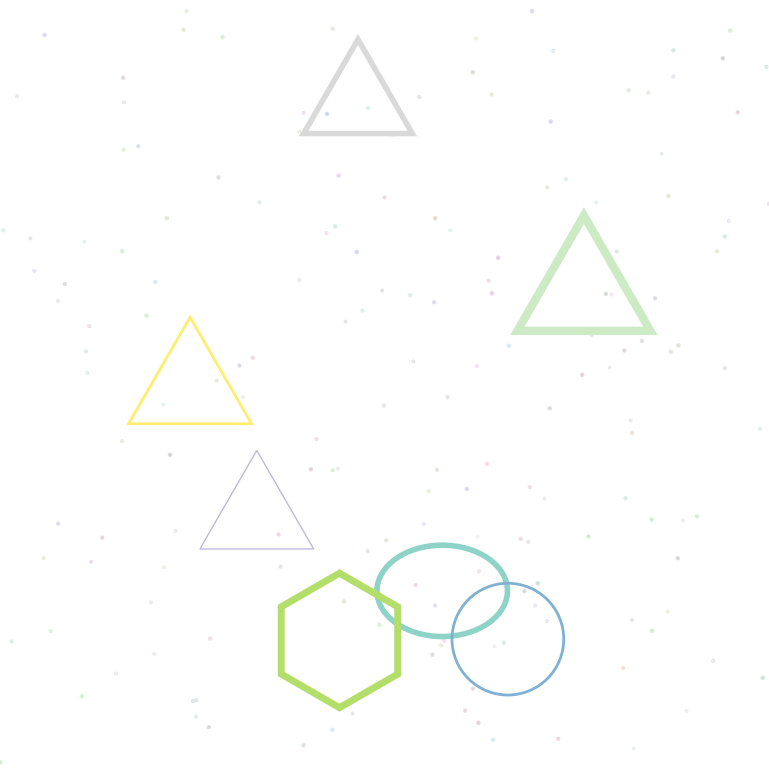[{"shape": "oval", "thickness": 2, "radius": 0.42, "center": [0.574, 0.233]}, {"shape": "triangle", "thickness": 0.5, "radius": 0.43, "center": [0.333, 0.33]}, {"shape": "circle", "thickness": 1, "radius": 0.36, "center": [0.66, 0.17]}, {"shape": "hexagon", "thickness": 2.5, "radius": 0.44, "center": [0.441, 0.168]}, {"shape": "triangle", "thickness": 2, "radius": 0.41, "center": [0.465, 0.867]}, {"shape": "triangle", "thickness": 3, "radius": 0.5, "center": [0.758, 0.62]}, {"shape": "triangle", "thickness": 1, "radius": 0.46, "center": [0.247, 0.496]}]